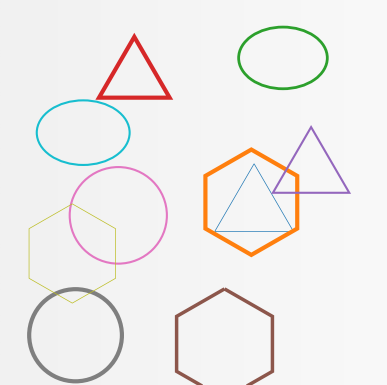[{"shape": "triangle", "thickness": 0.5, "radius": 0.59, "center": [0.656, 0.457]}, {"shape": "hexagon", "thickness": 3, "radius": 0.68, "center": [0.649, 0.475]}, {"shape": "oval", "thickness": 2, "radius": 0.57, "center": [0.73, 0.85]}, {"shape": "triangle", "thickness": 3, "radius": 0.53, "center": [0.347, 0.799]}, {"shape": "triangle", "thickness": 1.5, "radius": 0.57, "center": [0.803, 0.556]}, {"shape": "hexagon", "thickness": 2.5, "radius": 0.71, "center": [0.579, 0.107]}, {"shape": "circle", "thickness": 1.5, "radius": 0.63, "center": [0.305, 0.441]}, {"shape": "circle", "thickness": 3, "radius": 0.6, "center": [0.195, 0.129]}, {"shape": "hexagon", "thickness": 0.5, "radius": 0.64, "center": [0.187, 0.342]}, {"shape": "oval", "thickness": 1.5, "radius": 0.6, "center": [0.215, 0.655]}]